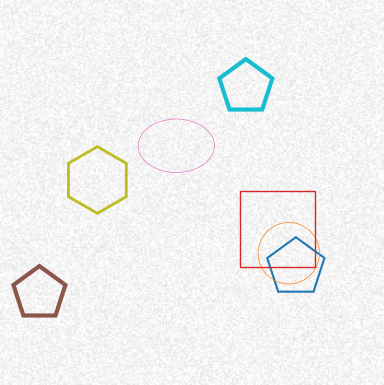[{"shape": "pentagon", "thickness": 1.5, "radius": 0.39, "center": [0.768, 0.306]}, {"shape": "circle", "thickness": 0.5, "radius": 0.4, "center": [0.75, 0.342]}, {"shape": "square", "thickness": 1, "radius": 0.49, "center": [0.721, 0.405]}, {"shape": "pentagon", "thickness": 3, "radius": 0.35, "center": [0.102, 0.238]}, {"shape": "oval", "thickness": 0.5, "radius": 0.5, "center": [0.458, 0.621]}, {"shape": "hexagon", "thickness": 2, "radius": 0.43, "center": [0.253, 0.532]}, {"shape": "pentagon", "thickness": 3, "radius": 0.36, "center": [0.639, 0.774]}]